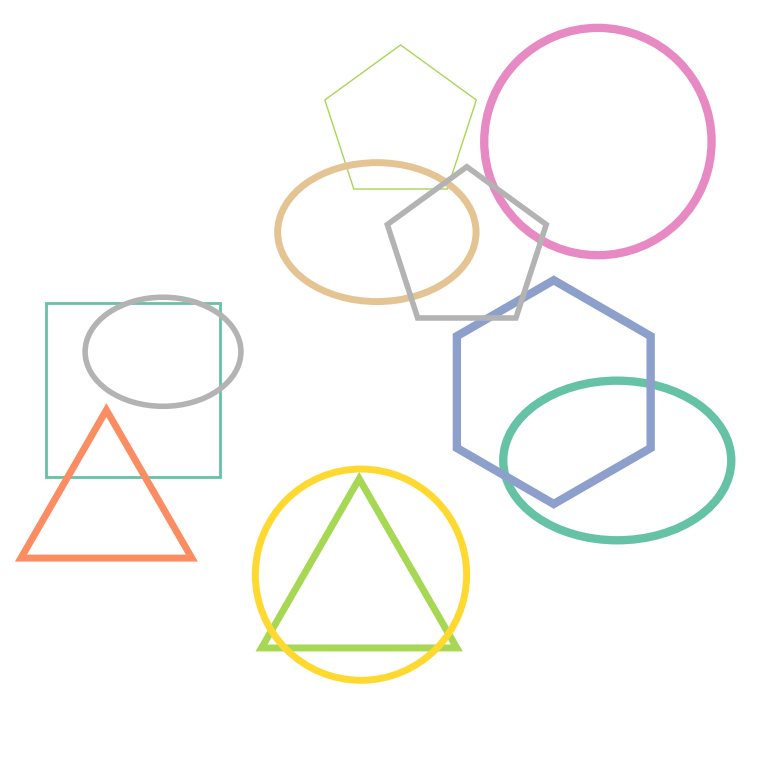[{"shape": "oval", "thickness": 3, "radius": 0.74, "center": [0.802, 0.402]}, {"shape": "square", "thickness": 1, "radius": 0.57, "center": [0.173, 0.493]}, {"shape": "triangle", "thickness": 2.5, "radius": 0.64, "center": [0.138, 0.339]}, {"shape": "hexagon", "thickness": 3, "radius": 0.73, "center": [0.719, 0.491]}, {"shape": "circle", "thickness": 3, "radius": 0.74, "center": [0.776, 0.816]}, {"shape": "triangle", "thickness": 2.5, "radius": 0.73, "center": [0.466, 0.232]}, {"shape": "pentagon", "thickness": 0.5, "radius": 0.52, "center": [0.52, 0.838]}, {"shape": "circle", "thickness": 2.5, "radius": 0.69, "center": [0.469, 0.254]}, {"shape": "oval", "thickness": 2.5, "radius": 0.64, "center": [0.489, 0.699]}, {"shape": "pentagon", "thickness": 2, "radius": 0.54, "center": [0.606, 0.675]}, {"shape": "oval", "thickness": 2, "radius": 0.51, "center": [0.212, 0.543]}]